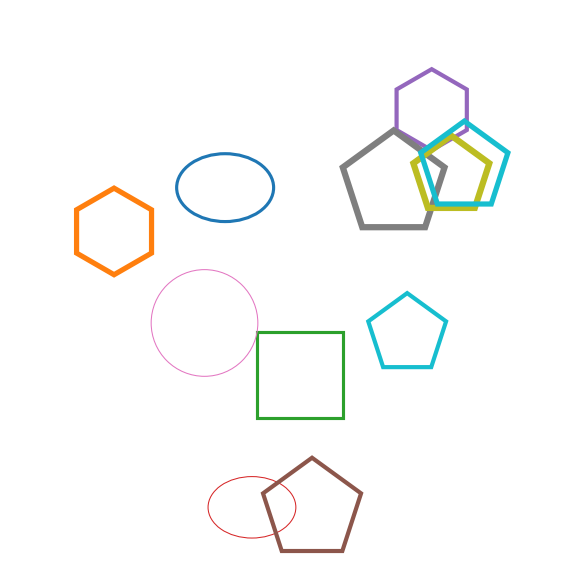[{"shape": "oval", "thickness": 1.5, "radius": 0.42, "center": [0.39, 0.674]}, {"shape": "hexagon", "thickness": 2.5, "radius": 0.37, "center": [0.197, 0.598]}, {"shape": "square", "thickness": 1.5, "radius": 0.37, "center": [0.52, 0.35]}, {"shape": "oval", "thickness": 0.5, "radius": 0.38, "center": [0.436, 0.121]}, {"shape": "hexagon", "thickness": 2, "radius": 0.35, "center": [0.748, 0.809]}, {"shape": "pentagon", "thickness": 2, "radius": 0.45, "center": [0.54, 0.117]}, {"shape": "circle", "thickness": 0.5, "radius": 0.46, "center": [0.354, 0.44]}, {"shape": "pentagon", "thickness": 3, "radius": 0.46, "center": [0.682, 0.681]}, {"shape": "pentagon", "thickness": 3, "radius": 0.35, "center": [0.782, 0.695]}, {"shape": "pentagon", "thickness": 2, "radius": 0.35, "center": [0.705, 0.421]}, {"shape": "pentagon", "thickness": 2.5, "radius": 0.4, "center": [0.804, 0.71]}]